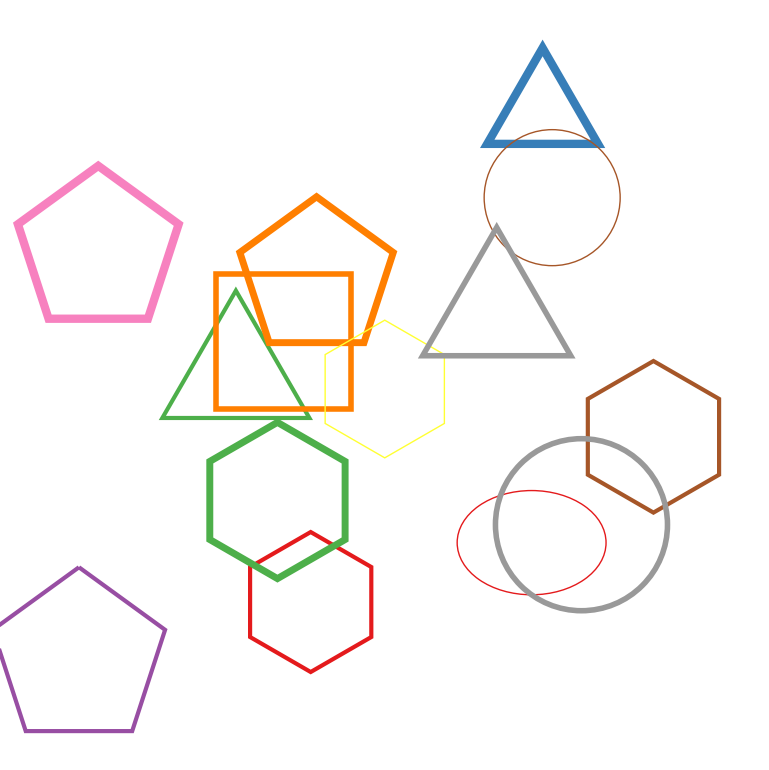[{"shape": "hexagon", "thickness": 1.5, "radius": 0.45, "center": [0.404, 0.218]}, {"shape": "oval", "thickness": 0.5, "radius": 0.48, "center": [0.69, 0.295]}, {"shape": "triangle", "thickness": 3, "radius": 0.42, "center": [0.705, 0.855]}, {"shape": "hexagon", "thickness": 2.5, "radius": 0.51, "center": [0.36, 0.35]}, {"shape": "triangle", "thickness": 1.5, "radius": 0.55, "center": [0.306, 0.512]}, {"shape": "pentagon", "thickness": 1.5, "radius": 0.59, "center": [0.103, 0.146]}, {"shape": "square", "thickness": 2, "radius": 0.44, "center": [0.368, 0.557]}, {"shape": "pentagon", "thickness": 2.5, "radius": 0.52, "center": [0.411, 0.64]}, {"shape": "hexagon", "thickness": 0.5, "radius": 0.45, "center": [0.5, 0.495]}, {"shape": "hexagon", "thickness": 1.5, "radius": 0.49, "center": [0.849, 0.433]}, {"shape": "circle", "thickness": 0.5, "radius": 0.44, "center": [0.717, 0.743]}, {"shape": "pentagon", "thickness": 3, "radius": 0.55, "center": [0.128, 0.675]}, {"shape": "triangle", "thickness": 2, "radius": 0.56, "center": [0.645, 0.594]}, {"shape": "circle", "thickness": 2, "radius": 0.56, "center": [0.755, 0.319]}]